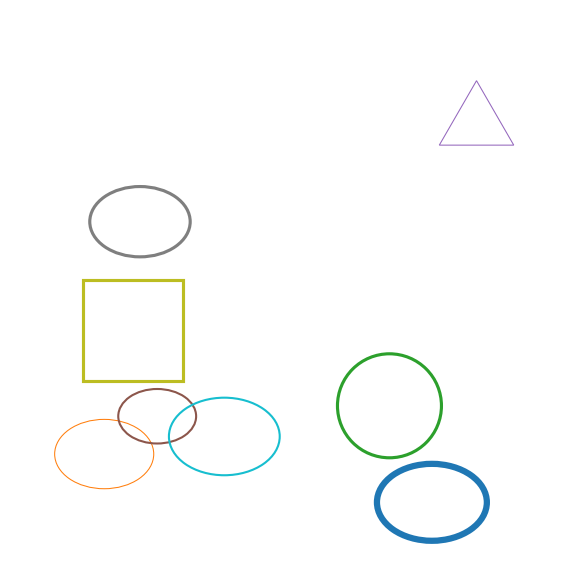[{"shape": "oval", "thickness": 3, "radius": 0.48, "center": [0.748, 0.129]}, {"shape": "oval", "thickness": 0.5, "radius": 0.43, "center": [0.18, 0.213]}, {"shape": "circle", "thickness": 1.5, "radius": 0.45, "center": [0.674, 0.296]}, {"shape": "triangle", "thickness": 0.5, "radius": 0.37, "center": [0.825, 0.785]}, {"shape": "oval", "thickness": 1, "radius": 0.34, "center": [0.272, 0.278]}, {"shape": "oval", "thickness": 1.5, "radius": 0.43, "center": [0.242, 0.615]}, {"shape": "square", "thickness": 1.5, "radius": 0.43, "center": [0.23, 0.427]}, {"shape": "oval", "thickness": 1, "radius": 0.48, "center": [0.388, 0.243]}]